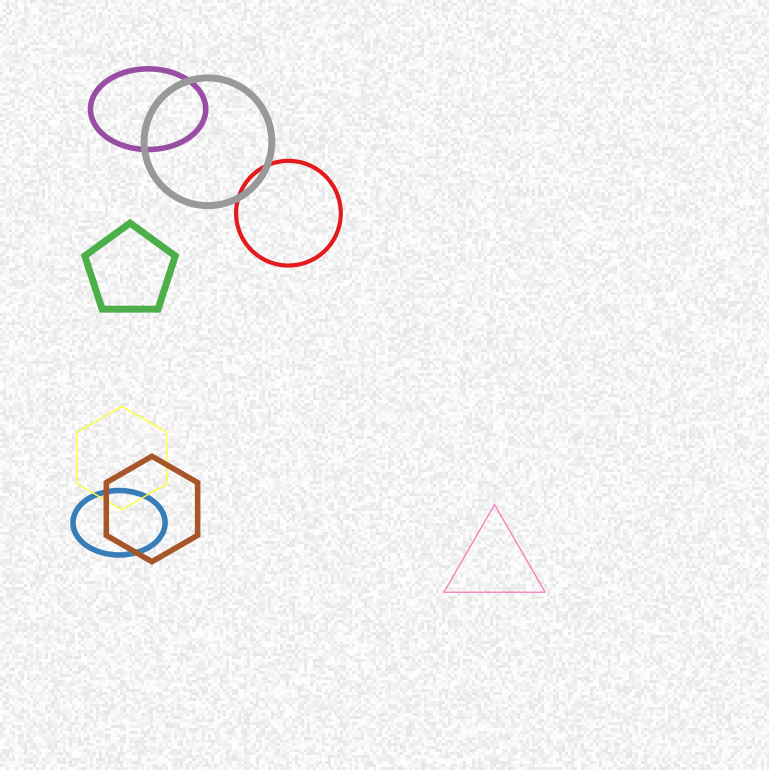[{"shape": "circle", "thickness": 1.5, "radius": 0.34, "center": [0.375, 0.723]}, {"shape": "oval", "thickness": 2, "radius": 0.3, "center": [0.155, 0.321]}, {"shape": "pentagon", "thickness": 2.5, "radius": 0.31, "center": [0.169, 0.649]}, {"shape": "oval", "thickness": 2, "radius": 0.37, "center": [0.192, 0.858]}, {"shape": "hexagon", "thickness": 0.5, "radius": 0.34, "center": [0.158, 0.405]}, {"shape": "hexagon", "thickness": 2, "radius": 0.34, "center": [0.197, 0.339]}, {"shape": "triangle", "thickness": 0.5, "radius": 0.38, "center": [0.642, 0.269]}, {"shape": "circle", "thickness": 2.5, "radius": 0.41, "center": [0.27, 0.816]}]